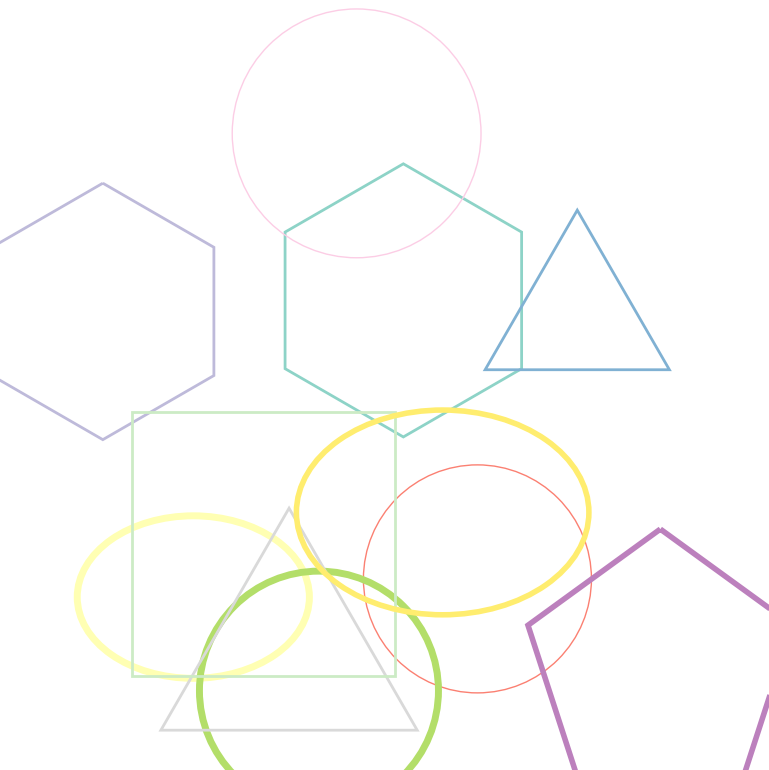[{"shape": "hexagon", "thickness": 1, "radius": 0.89, "center": [0.524, 0.61]}, {"shape": "oval", "thickness": 2.5, "radius": 0.75, "center": [0.251, 0.225]}, {"shape": "hexagon", "thickness": 1, "radius": 0.83, "center": [0.134, 0.596]}, {"shape": "circle", "thickness": 0.5, "radius": 0.74, "center": [0.62, 0.248]}, {"shape": "triangle", "thickness": 1, "radius": 0.69, "center": [0.75, 0.589]}, {"shape": "circle", "thickness": 2.5, "radius": 0.78, "center": [0.414, 0.103]}, {"shape": "circle", "thickness": 0.5, "radius": 0.81, "center": [0.463, 0.827]}, {"shape": "triangle", "thickness": 1, "radius": 0.96, "center": [0.375, 0.148]}, {"shape": "pentagon", "thickness": 2, "radius": 0.9, "center": [0.858, 0.132]}, {"shape": "square", "thickness": 1, "radius": 0.86, "center": [0.342, 0.293]}, {"shape": "oval", "thickness": 2, "radius": 0.95, "center": [0.575, 0.335]}]